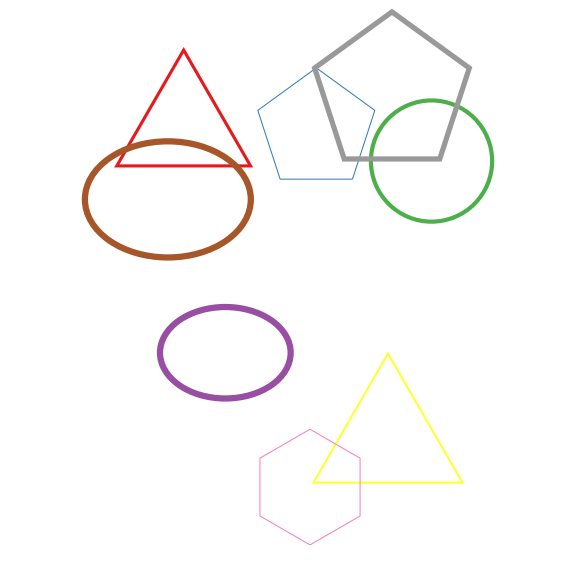[{"shape": "triangle", "thickness": 1.5, "radius": 0.67, "center": [0.318, 0.779]}, {"shape": "pentagon", "thickness": 0.5, "radius": 0.53, "center": [0.548, 0.775]}, {"shape": "circle", "thickness": 2, "radius": 0.52, "center": [0.747, 0.72]}, {"shape": "oval", "thickness": 3, "radius": 0.57, "center": [0.39, 0.388]}, {"shape": "triangle", "thickness": 1, "radius": 0.74, "center": [0.672, 0.238]}, {"shape": "oval", "thickness": 3, "radius": 0.72, "center": [0.291, 0.654]}, {"shape": "hexagon", "thickness": 0.5, "radius": 0.5, "center": [0.537, 0.156]}, {"shape": "pentagon", "thickness": 2.5, "radius": 0.7, "center": [0.679, 0.838]}]